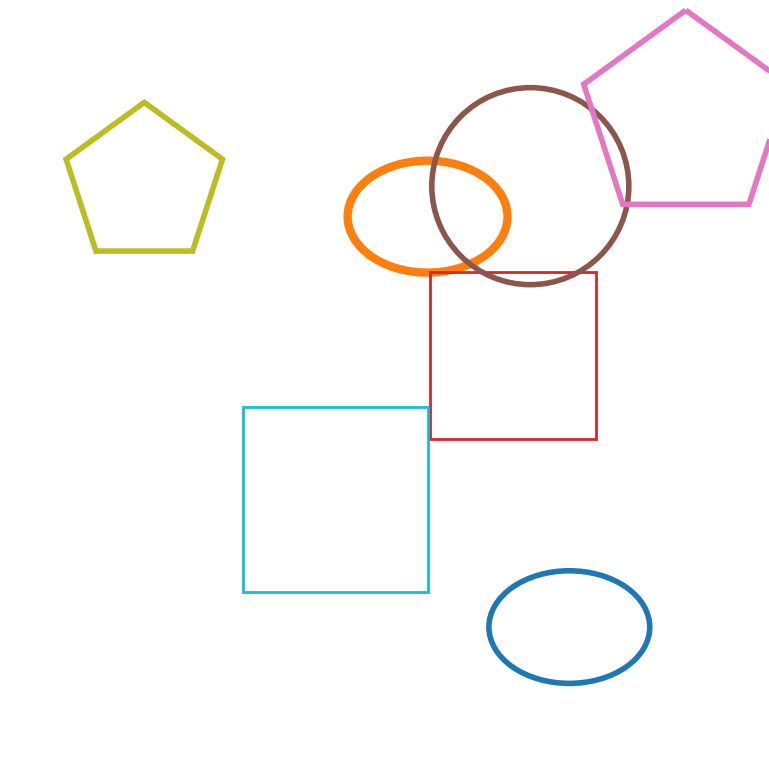[{"shape": "oval", "thickness": 2, "radius": 0.52, "center": [0.739, 0.186]}, {"shape": "oval", "thickness": 3, "radius": 0.52, "center": [0.555, 0.719]}, {"shape": "square", "thickness": 1, "radius": 0.54, "center": [0.666, 0.539]}, {"shape": "circle", "thickness": 2, "radius": 0.64, "center": [0.689, 0.758]}, {"shape": "pentagon", "thickness": 2, "radius": 0.7, "center": [0.891, 0.847]}, {"shape": "pentagon", "thickness": 2, "radius": 0.53, "center": [0.187, 0.76]}, {"shape": "square", "thickness": 1, "radius": 0.6, "center": [0.435, 0.352]}]